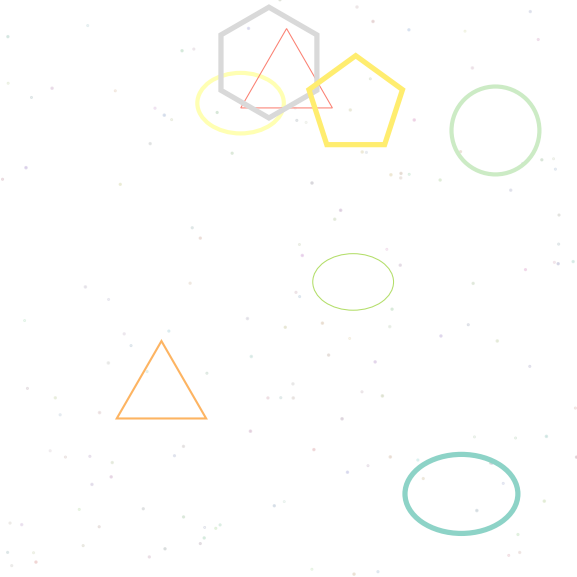[{"shape": "oval", "thickness": 2.5, "radius": 0.49, "center": [0.799, 0.144]}, {"shape": "oval", "thickness": 2, "radius": 0.37, "center": [0.417, 0.821]}, {"shape": "triangle", "thickness": 0.5, "radius": 0.46, "center": [0.496, 0.858]}, {"shape": "triangle", "thickness": 1, "radius": 0.45, "center": [0.28, 0.319]}, {"shape": "oval", "thickness": 0.5, "radius": 0.35, "center": [0.612, 0.511]}, {"shape": "hexagon", "thickness": 2.5, "radius": 0.48, "center": [0.466, 0.891]}, {"shape": "circle", "thickness": 2, "radius": 0.38, "center": [0.858, 0.773]}, {"shape": "pentagon", "thickness": 2.5, "radius": 0.43, "center": [0.616, 0.818]}]